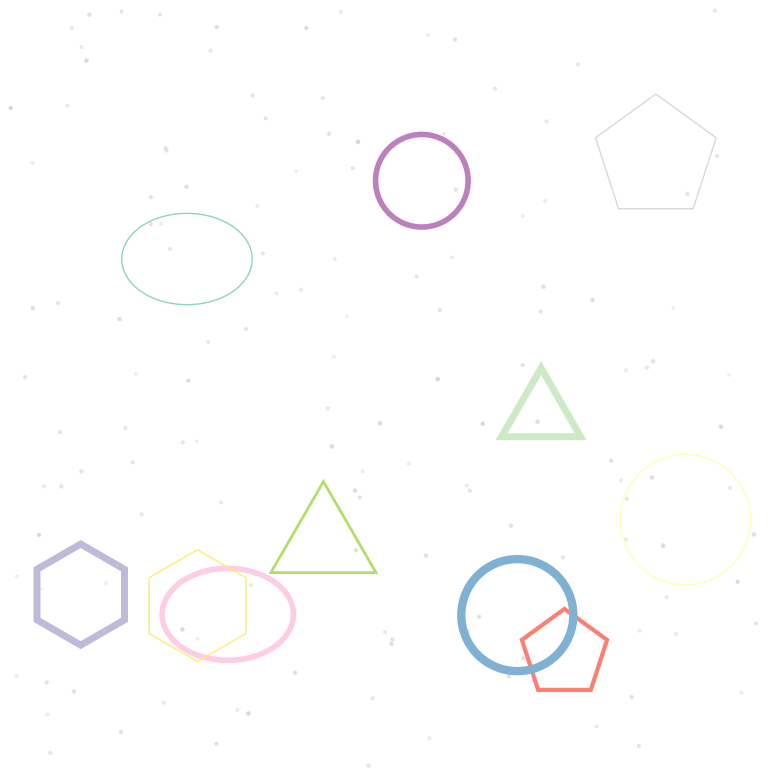[{"shape": "oval", "thickness": 0.5, "radius": 0.42, "center": [0.243, 0.664]}, {"shape": "circle", "thickness": 0.5, "radius": 0.42, "center": [0.89, 0.325]}, {"shape": "hexagon", "thickness": 2.5, "radius": 0.33, "center": [0.105, 0.228]}, {"shape": "pentagon", "thickness": 1.5, "radius": 0.29, "center": [0.733, 0.151]}, {"shape": "circle", "thickness": 3, "radius": 0.36, "center": [0.672, 0.201]}, {"shape": "triangle", "thickness": 1, "radius": 0.39, "center": [0.42, 0.296]}, {"shape": "oval", "thickness": 2, "radius": 0.43, "center": [0.296, 0.202]}, {"shape": "pentagon", "thickness": 0.5, "radius": 0.41, "center": [0.852, 0.796]}, {"shape": "circle", "thickness": 2, "radius": 0.3, "center": [0.548, 0.765]}, {"shape": "triangle", "thickness": 2.5, "radius": 0.3, "center": [0.703, 0.463]}, {"shape": "hexagon", "thickness": 0.5, "radius": 0.36, "center": [0.257, 0.213]}]